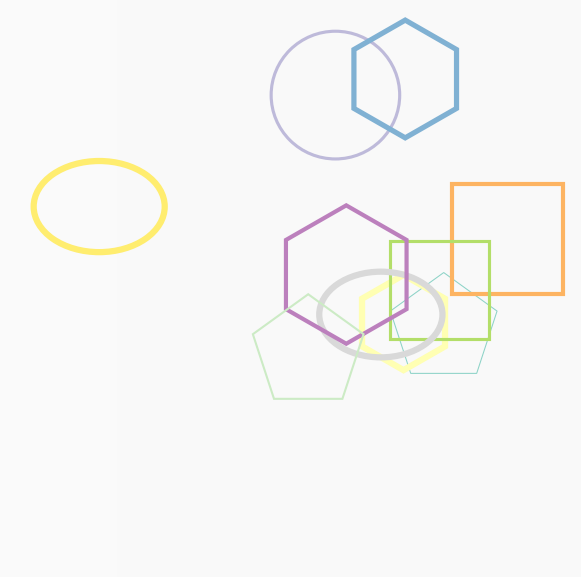[{"shape": "pentagon", "thickness": 0.5, "radius": 0.48, "center": [0.763, 0.431]}, {"shape": "hexagon", "thickness": 3, "radius": 0.41, "center": [0.694, 0.441]}, {"shape": "circle", "thickness": 1.5, "radius": 0.55, "center": [0.577, 0.834]}, {"shape": "hexagon", "thickness": 2.5, "radius": 0.51, "center": [0.697, 0.862]}, {"shape": "square", "thickness": 2, "radius": 0.48, "center": [0.873, 0.586]}, {"shape": "square", "thickness": 1.5, "radius": 0.43, "center": [0.757, 0.497]}, {"shape": "oval", "thickness": 3, "radius": 0.53, "center": [0.655, 0.455]}, {"shape": "hexagon", "thickness": 2, "radius": 0.6, "center": [0.596, 0.524]}, {"shape": "pentagon", "thickness": 1, "radius": 0.5, "center": [0.53, 0.39]}, {"shape": "oval", "thickness": 3, "radius": 0.56, "center": [0.171, 0.641]}]